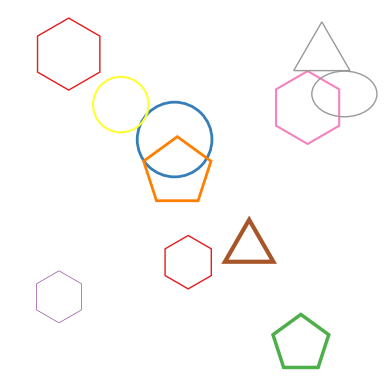[{"shape": "hexagon", "thickness": 1, "radius": 0.47, "center": [0.178, 0.86]}, {"shape": "hexagon", "thickness": 1, "radius": 0.35, "center": [0.489, 0.319]}, {"shape": "circle", "thickness": 2, "radius": 0.49, "center": [0.453, 0.638]}, {"shape": "pentagon", "thickness": 2.5, "radius": 0.38, "center": [0.782, 0.107]}, {"shape": "hexagon", "thickness": 0.5, "radius": 0.34, "center": [0.153, 0.229]}, {"shape": "pentagon", "thickness": 2, "radius": 0.46, "center": [0.461, 0.553]}, {"shape": "circle", "thickness": 1.5, "radius": 0.36, "center": [0.314, 0.728]}, {"shape": "triangle", "thickness": 3, "radius": 0.36, "center": [0.647, 0.356]}, {"shape": "hexagon", "thickness": 1.5, "radius": 0.47, "center": [0.799, 0.721]}, {"shape": "oval", "thickness": 1, "radius": 0.42, "center": [0.895, 0.756]}, {"shape": "triangle", "thickness": 1, "radius": 0.42, "center": [0.836, 0.859]}]